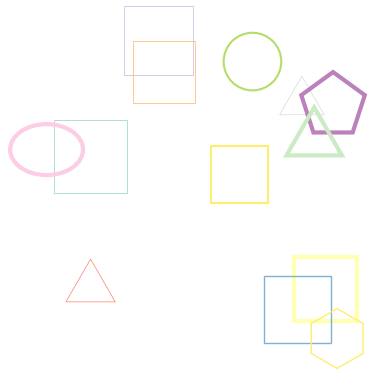[{"shape": "square", "thickness": 0.5, "radius": 0.47, "center": [0.235, 0.594]}, {"shape": "square", "thickness": 3, "radius": 0.41, "center": [0.845, 0.249]}, {"shape": "square", "thickness": 0.5, "radius": 0.45, "center": [0.411, 0.895]}, {"shape": "triangle", "thickness": 0.5, "radius": 0.37, "center": [0.235, 0.253]}, {"shape": "square", "thickness": 1, "radius": 0.44, "center": [0.773, 0.197]}, {"shape": "square", "thickness": 0.5, "radius": 0.4, "center": [0.425, 0.813]}, {"shape": "circle", "thickness": 1.5, "radius": 0.37, "center": [0.656, 0.84]}, {"shape": "oval", "thickness": 3, "radius": 0.47, "center": [0.121, 0.611]}, {"shape": "triangle", "thickness": 0.5, "radius": 0.33, "center": [0.784, 0.735]}, {"shape": "pentagon", "thickness": 3, "radius": 0.43, "center": [0.865, 0.726]}, {"shape": "triangle", "thickness": 3, "radius": 0.42, "center": [0.816, 0.638]}, {"shape": "hexagon", "thickness": 1, "radius": 0.39, "center": [0.876, 0.121]}, {"shape": "square", "thickness": 1.5, "radius": 0.37, "center": [0.622, 0.546]}]